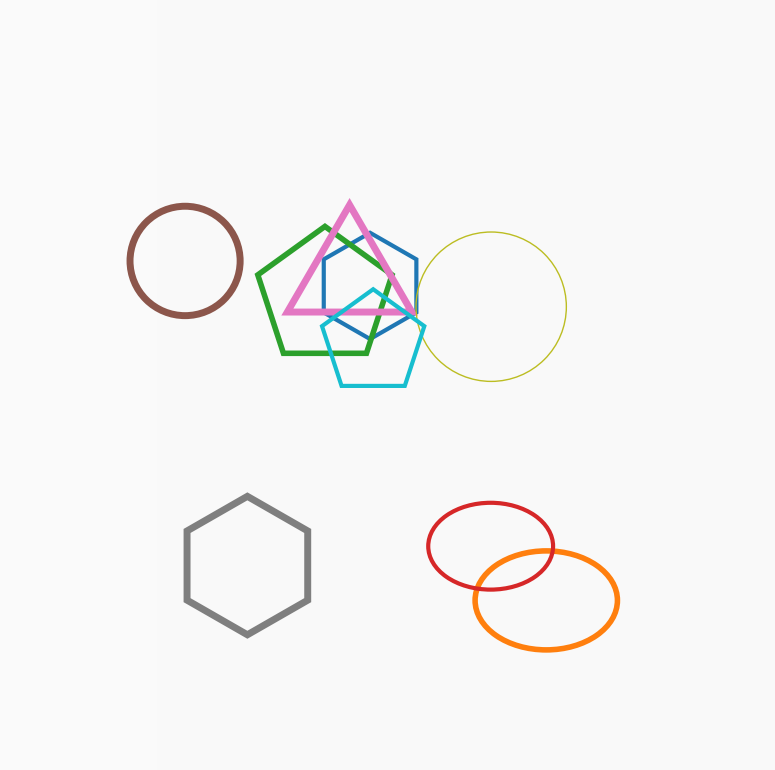[{"shape": "hexagon", "thickness": 1.5, "radius": 0.34, "center": [0.478, 0.629]}, {"shape": "oval", "thickness": 2, "radius": 0.46, "center": [0.705, 0.22]}, {"shape": "pentagon", "thickness": 2, "radius": 0.46, "center": [0.419, 0.615]}, {"shape": "oval", "thickness": 1.5, "radius": 0.4, "center": [0.633, 0.291]}, {"shape": "circle", "thickness": 2.5, "radius": 0.36, "center": [0.239, 0.661]}, {"shape": "triangle", "thickness": 2.5, "radius": 0.46, "center": [0.451, 0.641]}, {"shape": "hexagon", "thickness": 2.5, "radius": 0.45, "center": [0.319, 0.266]}, {"shape": "circle", "thickness": 0.5, "radius": 0.49, "center": [0.634, 0.602]}, {"shape": "pentagon", "thickness": 1.5, "radius": 0.35, "center": [0.482, 0.555]}]